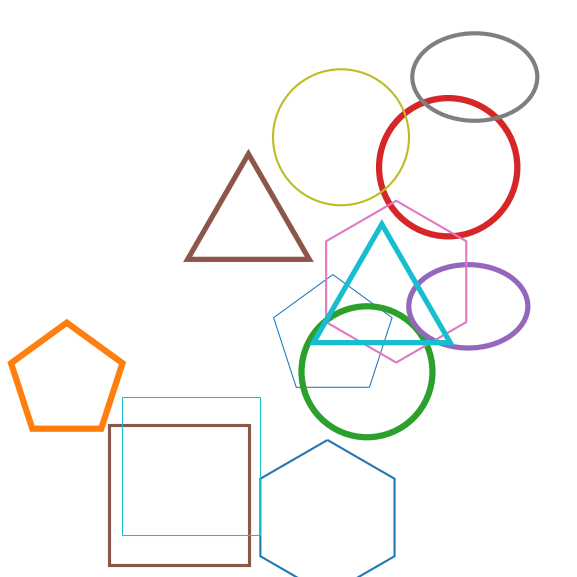[{"shape": "hexagon", "thickness": 1, "radius": 0.67, "center": [0.567, 0.103]}, {"shape": "pentagon", "thickness": 0.5, "radius": 0.54, "center": [0.576, 0.416]}, {"shape": "pentagon", "thickness": 3, "radius": 0.51, "center": [0.116, 0.339]}, {"shape": "circle", "thickness": 3, "radius": 0.57, "center": [0.635, 0.355]}, {"shape": "circle", "thickness": 3, "radius": 0.6, "center": [0.776, 0.71]}, {"shape": "oval", "thickness": 2.5, "radius": 0.52, "center": [0.811, 0.469]}, {"shape": "triangle", "thickness": 2.5, "radius": 0.61, "center": [0.43, 0.611]}, {"shape": "square", "thickness": 1.5, "radius": 0.6, "center": [0.31, 0.142]}, {"shape": "hexagon", "thickness": 1, "radius": 0.7, "center": [0.686, 0.511]}, {"shape": "oval", "thickness": 2, "radius": 0.54, "center": [0.822, 0.866]}, {"shape": "circle", "thickness": 1, "radius": 0.59, "center": [0.59, 0.761]}, {"shape": "square", "thickness": 0.5, "radius": 0.6, "center": [0.331, 0.192]}, {"shape": "triangle", "thickness": 2.5, "radius": 0.68, "center": [0.661, 0.474]}]